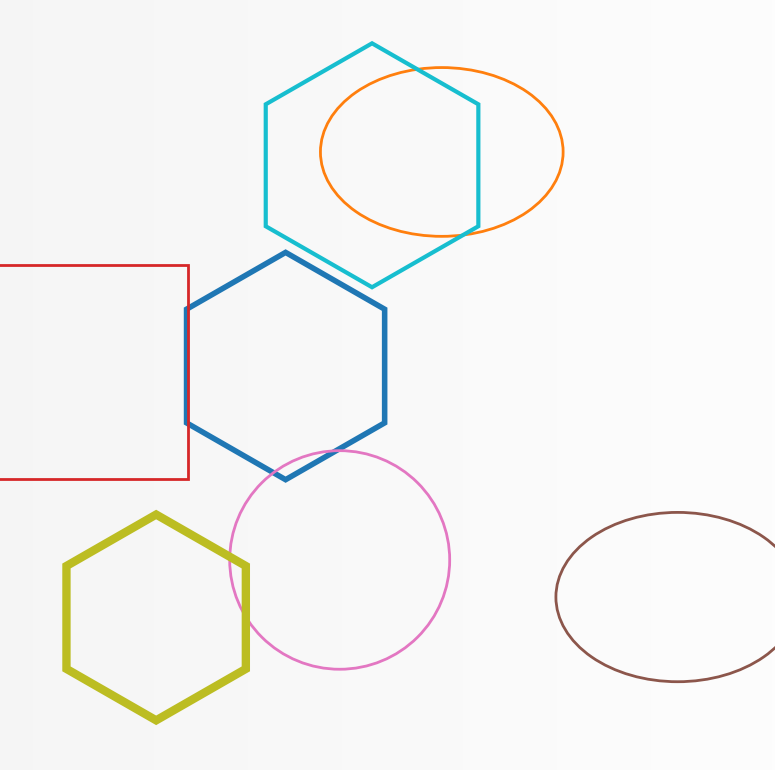[{"shape": "hexagon", "thickness": 2, "radius": 0.74, "center": [0.369, 0.525]}, {"shape": "oval", "thickness": 1, "radius": 0.78, "center": [0.57, 0.803]}, {"shape": "square", "thickness": 1, "radius": 0.7, "center": [0.104, 0.517]}, {"shape": "oval", "thickness": 1, "radius": 0.79, "center": [0.874, 0.225]}, {"shape": "circle", "thickness": 1, "radius": 0.71, "center": [0.438, 0.273]}, {"shape": "hexagon", "thickness": 3, "radius": 0.67, "center": [0.201, 0.198]}, {"shape": "hexagon", "thickness": 1.5, "radius": 0.79, "center": [0.48, 0.785]}]